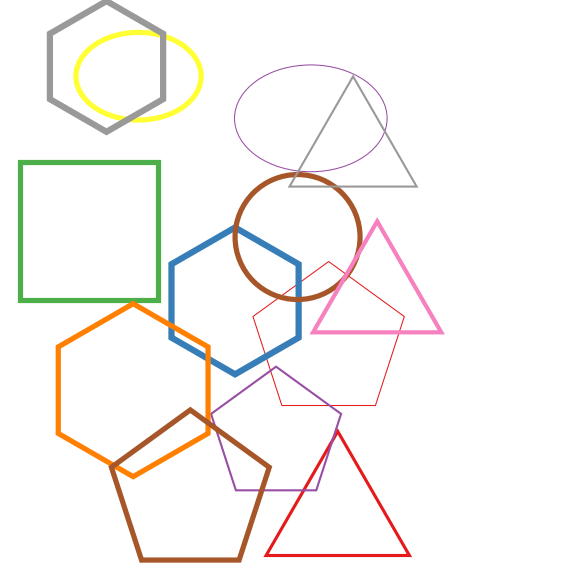[{"shape": "pentagon", "thickness": 0.5, "radius": 0.69, "center": [0.569, 0.408]}, {"shape": "triangle", "thickness": 1.5, "radius": 0.72, "center": [0.585, 0.109]}, {"shape": "hexagon", "thickness": 3, "radius": 0.64, "center": [0.407, 0.478]}, {"shape": "square", "thickness": 2.5, "radius": 0.6, "center": [0.154, 0.6]}, {"shape": "pentagon", "thickness": 1, "radius": 0.59, "center": [0.478, 0.246]}, {"shape": "oval", "thickness": 0.5, "radius": 0.66, "center": [0.538, 0.794]}, {"shape": "hexagon", "thickness": 2.5, "radius": 0.75, "center": [0.231, 0.324]}, {"shape": "oval", "thickness": 2.5, "radius": 0.54, "center": [0.24, 0.867]}, {"shape": "circle", "thickness": 2.5, "radius": 0.54, "center": [0.515, 0.589]}, {"shape": "pentagon", "thickness": 2.5, "radius": 0.72, "center": [0.33, 0.146]}, {"shape": "triangle", "thickness": 2, "radius": 0.64, "center": [0.653, 0.488]}, {"shape": "triangle", "thickness": 1, "radius": 0.64, "center": [0.611, 0.74]}, {"shape": "hexagon", "thickness": 3, "radius": 0.57, "center": [0.184, 0.884]}]